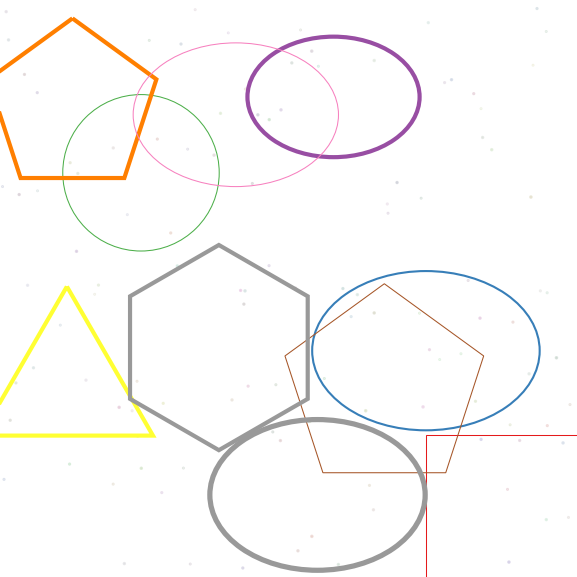[{"shape": "square", "thickness": 0.5, "radius": 0.7, "center": [0.878, 0.104]}, {"shape": "oval", "thickness": 1, "radius": 0.98, "center": [0.738, 0.392]}, {"shape": "circle", "thickness": 0.5, "radius": 0.68, "center": [0.244, 0.7]}, {"shape": "oval", "thickness": 2, "radius": 0.75, "center": [0.578, 0.831]}, {"shape": "pentagon", "thickness": 2, "radius": 0.76, "center": [0.125, 0.815]}, {"shape": "triangle", "thickness": 2, "radius": 0.86, "center": [0.116, 0.331]}, {"shape": "pentagon", "thickness": 0.5, "radius": 0.9, "center": [0.665, 0.327]}, {"shape": "oval", "thickness": 0.5, "radius": 0.89, "center": [0.408, 0.8]}, {"shape": "hexagon", "thickness": 2, "radius": 0.89, "center": [0.379, 0.397]}, {"shape": "oval", "thickness": 2.5, "radius": 0.93, "center": [0.55, 0.142]}]